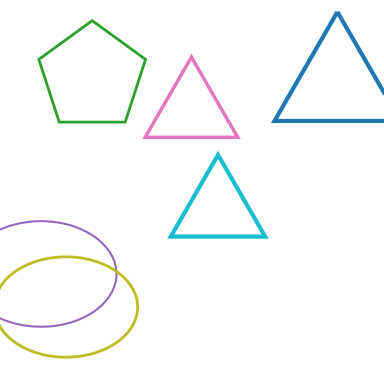[{"shape": "triangle", "thickness": 3, "radius": 0.94, "center": [0.876, 0.78]}, {"shape": "pentagon", "thickness": 2, "radius": 0.73, "center": [0.239, 0.801]}, {"shape": "oval", "thickness": 1.5, "radius": 0.98, "center": [0.107, 0.288]}, {"shape": "triangle", "thickness": 2.5, "radius": 0.69, "center": [0.497, 0.713]}, {"shape": "oval", "thickness": 2, "radius": 0.93, "center": [0.171, 0.203]}, {"shape": "triangle", "thickness": 3, "radius": 0.71, "center": [0.566, 0.456]}]